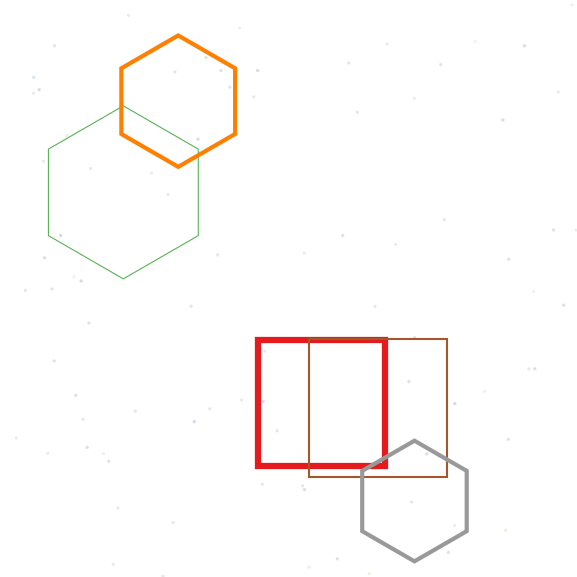[{"shape": "square", "thickness": 3, "radius": 0.55, "center": [0.557, 0.301]}, {"shape": "hexagon", "thickness": 0.5, "radius": 0.75, "center": [0.214, 0.666]}, {"shape": "hexagon", "thickness": 2, "radius": 0.57, "center": [0.309, 0.824]}, {"shape": "square", "thickness": 1, "radius": 0.6, "center": [0.654, 0.292]}, {"shape": "hexagon", "thickness": 2, "radius": 0.52, "center": [0.718, 0.132]}]